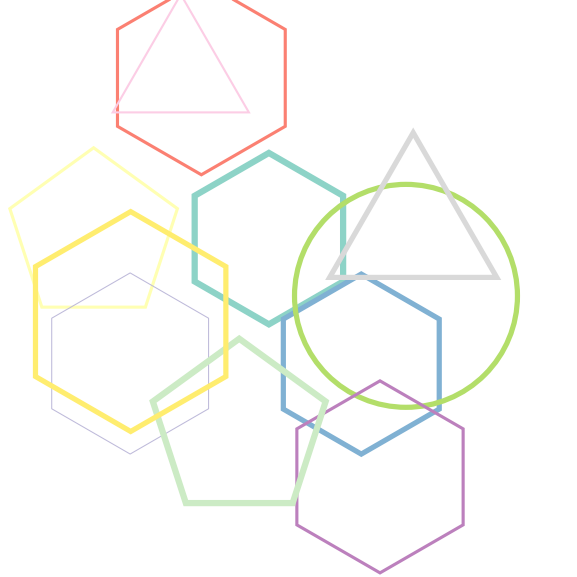[{"shape": "hexagon", "thickness": 3, "radius": 0.74, "center": [0.466, 0.586]}, {"shape": "pentagon", "thickness": 1.5, "radius": 0.76, "center": [0.162, 0.591]}, {"shape": "hexagon", "thickness": 0.5, "radius": 0.78, "center": [0.225, 0.37]}, {"shape": "hexagon", "thickness": 1.5, "radius": 0.84, "center": [0.349, 0.864]}, {"shape": "hexagon", "thickness": 2.5, "radius": 0.78, "center": [0.626, 0.369]}, {"shape": "circle", "thickness": 2.5, "radius": 0.97, "center": [0.703, 0.487]}, {"shape": "triangle", "thickness": 1, "radius": 0.68, "center": [0.313, 0.873]}, {"shape": "triangle", "thickness": 2.5, "radius": 0.84, "center": [0.716, 0.602]}, {"shape": "hexagon", "thickness": 1.5, "radius": 0.83, "center": [0.658, 0.173]}, {"shape": "pentagon", "thickness": 3, "radius": 0.79, "center": [0.414, 0.255]}, {"shape": "hexagon", "thickness": 2.5, "radius": 0.95, "center": [0.226, 0.442]}]